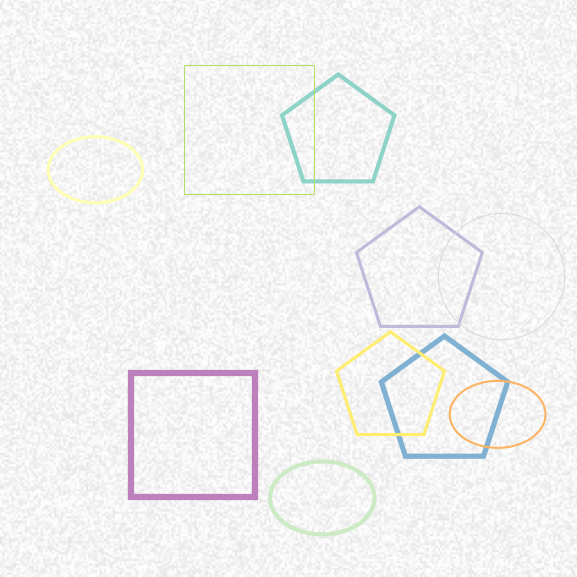[{"shape": "pentagon", "thickness": 2, "radius": 0.51, "center": [0.586, 0.768]}, {"shape": "oval", "thickness": 1.5, "radius": 0.41, "center": [0.165, 0.705]}, {"shape": "pentagon", "thickness": 1.5, "radius": 0.57, "center": [0.726, 0.527]}, {"shape": "pentagon", "thickness": 2.5, "radius": 0.58, "center": [0.77, 0.302]}, {"shape": "oval", "thickness": 1, "radius": 0.41, "center": [0.862, 0.282]}, {"shape": "square", "thickness": 0.5, "radius": 0.56, "center": [0.431, 0.775]}, {"shape": "circle", "thickness": 0.5, "radius": 0.55, "center": [0.868, 0.52]}, {"shape": "square", "thickness": 3, "radius": 0.54, "center": [0.335, 0.246]}, {"shape": "oval", "thickness": 2, "radius": 0.45, "center": [0.558, 0.137]}, {"shape": "pentagon", "thickness": 1.5, "radius": 0.49, "center": [0.676, 0.326]}]